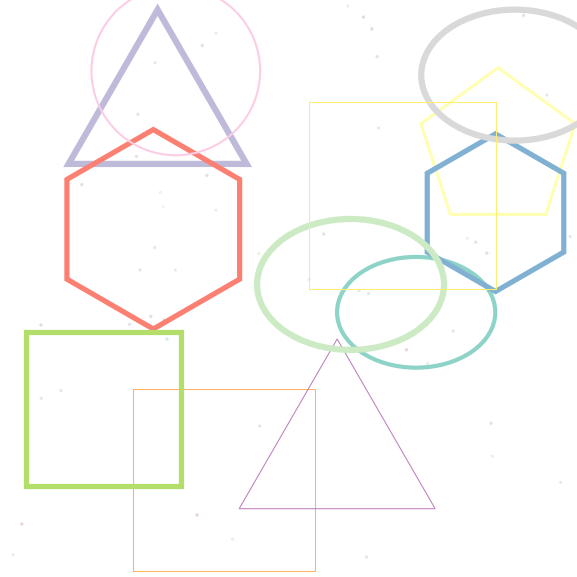[{"shape": "oval", "thickness": 2, "radius": 0.68, "center": [0.721, 0.458]}, {"shape": "pentagon", "thickness": 1.5, "radius": 0.7, "center": [0.862, 0.741]}, {"shape": "triangle", "thickness": 3, "radius": 0.89, "center": [0.273, 0.804]}, {"shape": "hexagon", "thickness": 2.5, "radius": 0.86, "center": [0.265, 0.602]}, {"shape": "hexagon", "thickness": 2.5, "radius": 0.68, "center": [0.858, 0.631]}, {"shape": "square", "thickness": 0.5, "radius": 0.79, "center": [0.388, 0.168]}, {"shape": "square", "thickness": 2.5, "radius": 0.67, "center": [0.179, 0.291]}, {"shape": "circle", "thickness": 1, "radius": 0.73, "center": [0.304, 0.876]}, {"shape": "oval", "thickness": 3, "radius": 0.81, "center": [0.891, 0.869]}, {"shape": "triangle", "thickness": 0.5, "radius": 0.98, "center": [0.584, 0.216]}, {"shape": "oval", "thickness": 3, "radius": 0.81, "center": [0.607, 0.507]}, {"shape": "square", "thickness": 0.5, "radius": 0.81, "center": [0.697, 0.661]}]